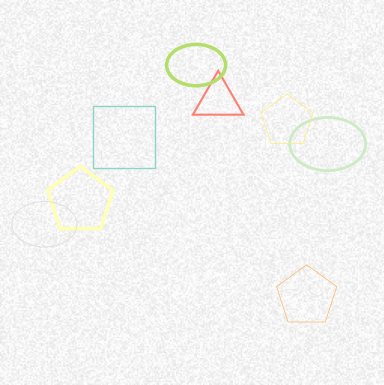[{"shape": "square", "thickness": 1, "radius": 0.4, "center": [0.321, 0.645]}, {"shape": "pentagon", "thickness": 2.5, "radius": 0.45, "center": [0.209, 0.478]}, {"shape": "triangle", "thickness": 1.5, "radius": 0.38, "center": [0.567, 0.74]}, {"shape": "pentagon", "thickness": 0.5, "radius": 0.41, "center": [0.797, 0.23]}, {"shape": "oval", "thickness": 2.5, "radius": 0.38, "center": [0.509, 0.831]}, {"shape": "oval", "thickness": 0.5, "radius": 0.42, "center": [0.115, 0.417]}, {"shape": "oval", "thickness": 2, "radius": 0.49, "center": [0.851, 0.626]}, {"shape": "pentagon", "thickness": 0.5, "radius": 0.35, "center": [0.746, 0.685]}]